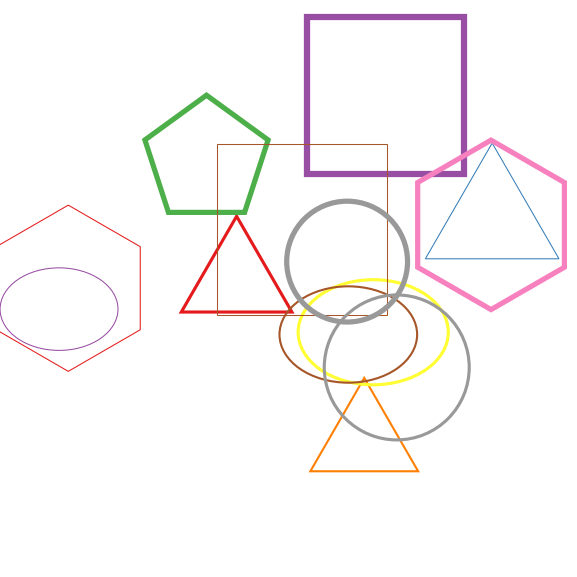[{"shape": "hexagon", "thickness": 0.5, "radius": 0.72, "center": [0.118, 0.5]}, {"shape": "triangle", "thickness": 1.5, "radius": 0.55, "center": [0.41, 0.514]}, {"shape": "triangle", "thickness": 0.5, "radius": 0.67, "center": [0.852, 0.618]}, {"shape": "pentagon", "thickness": 2.5, "radius": 0.56, "center": [0.358, 0.722]}, {"shape": "oval", "thickness": 0.5, "radius": 0.51, "center": [0.102, 0.464]}, {"shape": "square", "thickness": 3, "radius": 0.68, "center": [0.667, 0.834]}, {"shape": "triangle", "thickness": 1, "radius": 0.54, "center": [0.631, 0.237]}, {"shape": "oval", "thickness": 1.5, "radius": 0.65, "center": [0.646, 0.424]}, {"shape": "square", "thickness": 0.5, "radius": 0.74, "center": [0.523, 0.601]}, {"shape": "oval", "thickness": 1, "radius": 0.6, "center": [0.603, 0.42]}, {"shape": "hexagon", "thickness": 2.5, "radius": 0.73, "center": [0.85, 0.61]}, {"shape": "circle", "thickness": 1.5, "radius": 0.63, "center": [0.687, 0.363]}, {"shape": "circle", "thickness": 2.5, "radius": 0.52, "center": [0.601, 0.546]}]